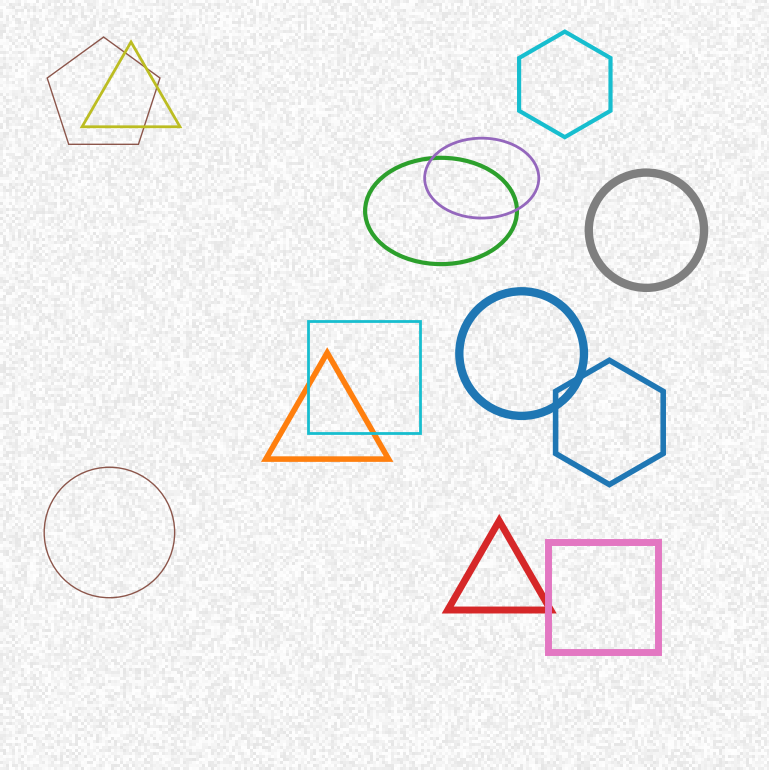[{"shape": "hexagon", "thickness": 2, "radius": 0.4, "center": [0.791, 0.451]}, {"shape": "circle", "thickness": 3, "radius": 0.4, "center": [0.677, 0.541]}, {"shape": "triangle", "thickness": 2, "radius": 0.46, "center": [0.425, 0.45]}, {"shape": "oval", "thickness": 1.5, "radius": 0.49, "center": [0.573, 0.726]}, {"shape": "triangle", "thickness": 2.5, "radius": 0.39, "center": [0.648, 0.246]}, {"shape": "oval", "thickness": 1, "radius": 0.37, "center": [0.626, 0.769]}, {"shape": "pentagon", "thickness": 0.5, "radius": 0.39, "center": [0.135, 0.875]}, {"shape": "circle", "thickness": 0.5, "radius": 0.42, "center": [0.142, 0.308]}, {"shape": "square", "thickness": 2.5, "radius": 0.36, "center": [0.784, 0.225]}, {"shape": "circle", "thickness": 3, "radius": 0.37, "center": [0.84, 0.701]}, {"shape": "triangle", "thickness": 1, "radius": 0.37, "center": [0.17, 0.872]}, {"shape": "hexagon", "thickness": 1.5, "radius": 0.34, "center": [0.734, 0.89]}, {"shape": "square", "thickness": 1, "radius": 0.36, "center": [0.473, 0.51]}]